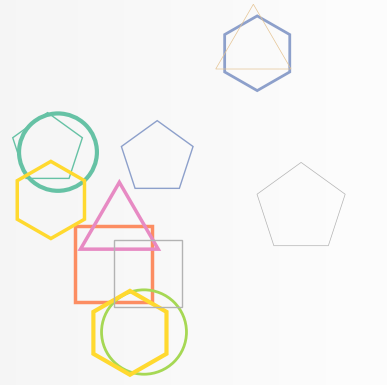[{"shape": "circle", "thickness": 3, "radius": 0.5, "center": [0.15, 0.605]}, {"shape": "pentagon", "thickness": 1, "radius": 0.47, "center": [0.123, 0.613]}, {"shape": "square", "thickness": 2.5, "radius": 0.5, "center": [0.292, 0.315]}, {"shape": "pentagon", "thickness": 1, "radius": 0.49, "center": [0.406, 0.589]}, {"shape": "hexagon", "thickness": 2, "radius": 0.48, "center": [0.664, 0.862]}, {"shape": "triangle", "thickness": 2.5, "radius": 0.58, "center": [0.308, 0.411]}, {"shape": "circle", "thickness": 2, "radius": 0.55, "center": [0.372, 0.138]}, {"shape": "hexagon", "thickness": 2.5, "radius": 0.5, "center": [0.131, 0.481]}, {"shape": "hexagon", "thickness": 3, "radius": 0.54, "center": [0.335, 0.136]}, {"shape": "triangle", "thickness": 0.5, "radius": 0.56, "center": [0.654, 0.877]}, {"shape": "pentagon", "thickness": 0.5, "radius": 0.6, "center": [0.777, 0.459]}, {"shape": "square", "thickness": 1, "radius": 0.44, "center": [0.381, 0.289]}]